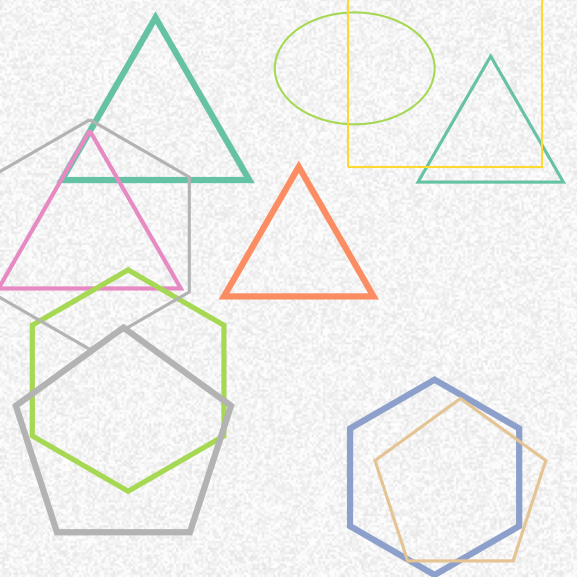[{"shape": "triangle", "thickness": 3, "radius": 0.94, "center": [0.269, 0.781]}, {"shape": "triangle", "thickness": 1.5, "radius": 0.73, "center": [0.85, 0.756]}, {"shape": "triangle", "thickness": 3, "radius": 0.75, "center": [0.517, 0.561]}, {"shape": "hexagon", "thickness": 3, "radius": 0.85, "center": [0.753, 0.173]}, {"shape": "triangle", "thickness": 2, "radius": 0.91, "center": [0.155, 0.591]}, {"shape": "hexagon", "thickness": 2.5, "radius": 0.96, "center": [0.222, 0.34]}, {"shape": "oval", "thickness": 1, "radius": 0.69, "center": [0.614, 0.881]}, {"shape": "square", "thickness": 1, "radius": 0.84, "center": [0.77, 0.878]}, {"shape": "pentagon", "thickness": 1.5, "radius": 0.78, "center": [0.797, 0.154]}, {"shape": "pentagon", "thickness": 3, "radius": 0.98, "center": [0.214, 0.236]}, {"shape": "hexagon", "thickness": 1.5, "radius": 0.99, "center": [0.156, 0.593]}]